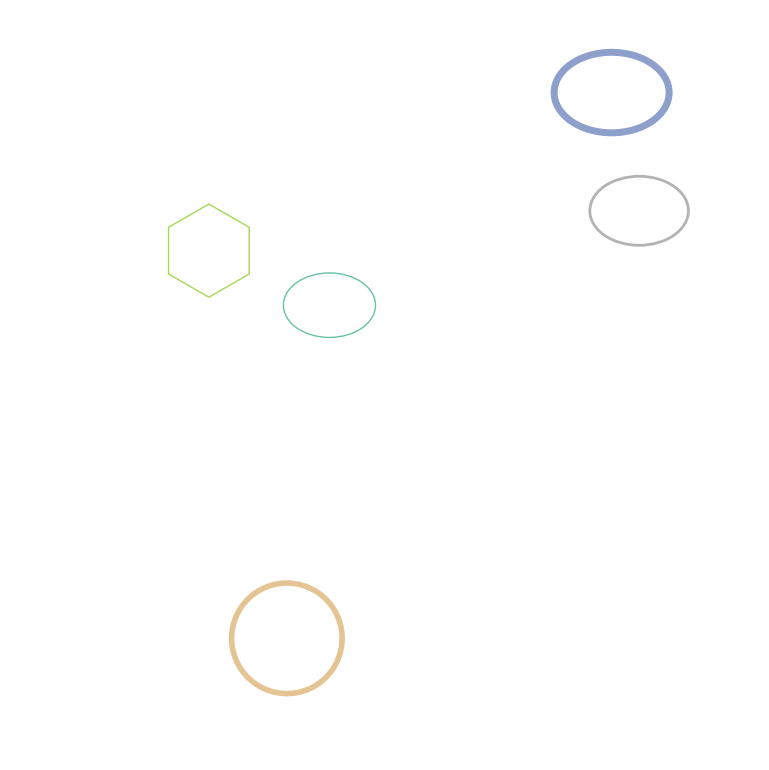[{"shape": "oval", "thickness": 0.5, "radius": 0.3, "center": [0.428, 0.604]}, {"shape": "oval", "thickness": 2.5, "radius": 0.37, "center": [0.794, 0.88]}, {"shape": "hexagon", "thickness": 0.5, "radius": 0.3, "center": [0.271, 0.674]}, {"shape": "circle", "thickness": 2, "radius": 0.36, "center": [0.373, 0.171]}, {"shape": "oval", "thickness": 1, "radius": 0.32, "center": [0.83, 0.726]}]